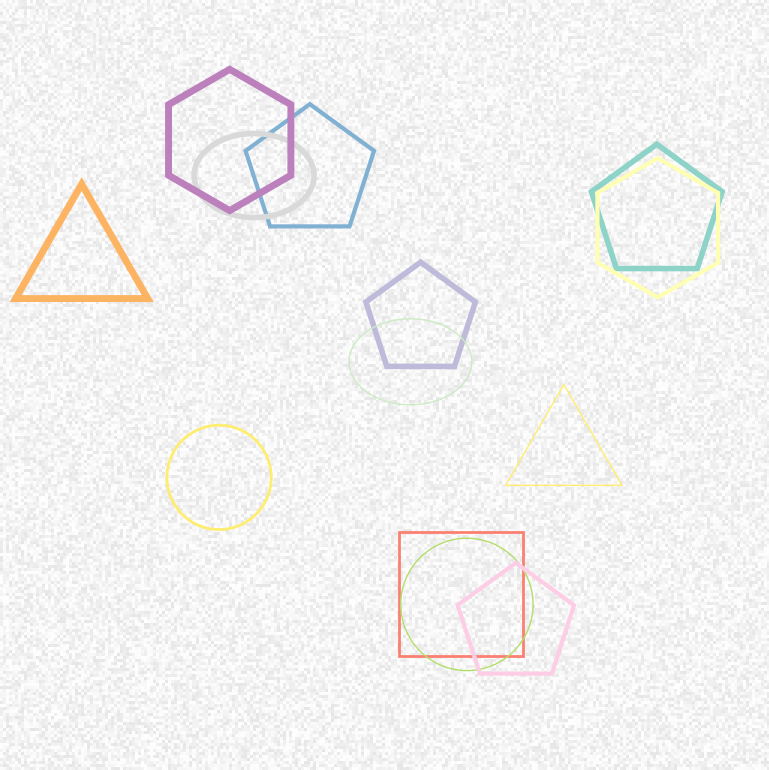[{"shape": "pentagon", "thickness": 2, "radius": 0.45, "center": [0.853, 0.723]}, {"shape": "hexagon", "thickness": 1.5, "radius": 0.45, "center": [0.854, 0.704]}, {"shape": "pentagon", "thickness": 2, "radius": 0.37, "center": [0.546, 0.585]}, {"shape": "square", "thickness": 1, "radius": 0.4, "center": [0.599, 0.228]}, {"shape": "pentagon", "thickness": 1.5, "radius": 0.44, "center": [0.402, 0.777]}, {"shape": "triangle", "thickness": 2.5, "radius": 0.5, "center": [0.106, 0.662]}, {"shape": "circle", "thickness": 0.5, "radius": 0.43, "center": [0.606, 0.215]}, {"shape": "pentagon", "thickness": 1.5, "radius": 0.4, "center": [0.67, 0.189]}, {"shape": "oval", "thickness": 2, "radius": 0.39, "center": [0.33, 0.772]}, {"shape": "hexagon", "thickness": 2.5, "radius": 0.46, "center": [0.298, 0.818]}, {"shape": "oval", "thickness": 0.5, "radius": 0.4, "center": [0.533, 0.53]}, {"shape": "circle", "thickness": 1, "radius": 0.34, "center": [0.285, 0.38]}, {"shape": "triangle", "thickness": 0.5, "radius": 0.44, "center": [0.732, 0.413]}]